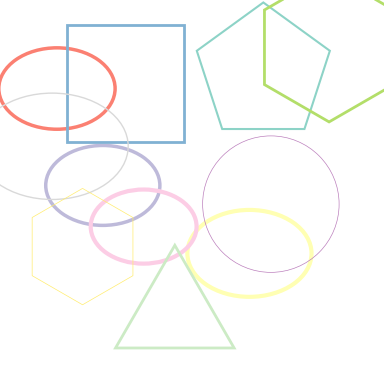[{"shape": "pentagon", "thickness": 1.5, "radius": 0.91, "center": [0.684, 0.812]}, {"shape": "oval", "thickness": 3, "radius": 0.81, "center": [0.648, 0.342]}, {"shape": "oval", "thickness": 2.5, "radius": 0.74, "center": [0.267, 0.518]}, {"shape": "oval", "thickness": 2.5, "radius": 0.76, "center": [0.148, 0.77]}, {"shape": "square", "thickness": 2, "radius": 0.76, "center": [0.325, 0.783]}, {"shape": "hexagon", "thickness": 2, "radius": 0.97, "center": [0.855, 0.877]}, {"shape": "oval", "thickness": 3, "radius": 0.69, "center": [0.373, 0.411]}, {"shape": "oval", "thickness": 1, "radius": 0.99, "center": [0.136, 0.62]}, {"shape": "circle", "thickness": 0.5, "radius": 0.89, "center": [0.704, 0.47]}, {"shape": "triangle", "thickness": 2, "radius": 0.89, "center": [0.454, 0.185]}, {"shape": "hexagon", "thickness": 0.5, "radius": 0.76, "center": [0.214, 0.36]}]